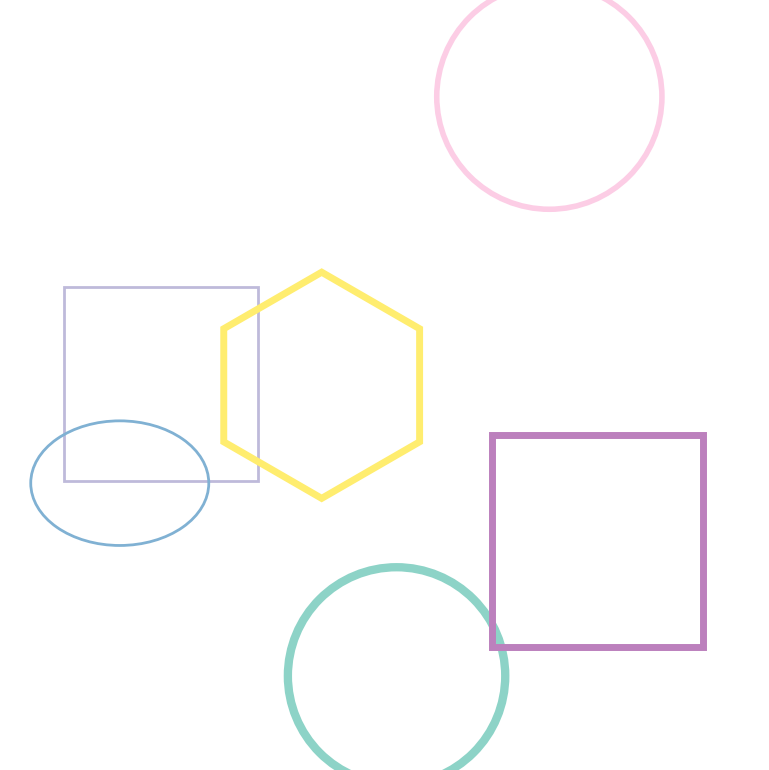[{"shape": "circle", "thickness": 3, "radius": 0.71, "center": [0.515, 0.122]}, {"shape": "square", "thickness": 1, "radius": 0.63, "center": [0.209, 0.501]}, {"shape": "oval", "thickness": 1, "radius": 0.58, "center": [0.156, 0.373]}, {"shape": "circle", "thickness": 2, "radius": 0.73, "center": [0.713, 0.874]}, {"shape": "square", "thickness": 2.5, "radius": 0.69, "center": [0.776, 0.297]}, {"shape": "hexagon", "thickness": 2.5, "radius": 0.73, "center": [0.418, 0.5]}]